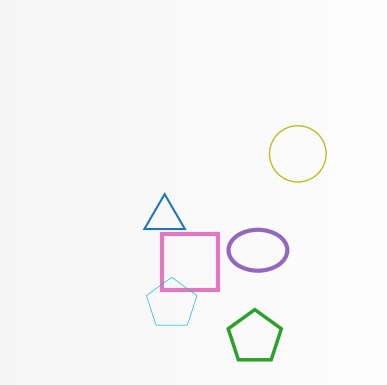[{"shape": "triangle", "thickness": 1.5, "radius": 0.3, "center": [0.425, 0.435]}, {"shape": "pentagon", "thickness": 2.5, "radius": 0.36, "center": [0.658, 0.124]}, {"shape": "oval", "thickness": 3, "radius": 0.38, "center": [0.666, 0.35]}, {"shape": "square", "thickness": 3, "radius": 0.36, "center": [0.491, 0.319]}, {"shape": "circle", "thickness": 1, "radius": 0.37, "center": [0.769, 0.6]}, {"shape": "pentagon", "thickness": 0.5, "radius": 0.34, "center": [0.443, 0.211]}]